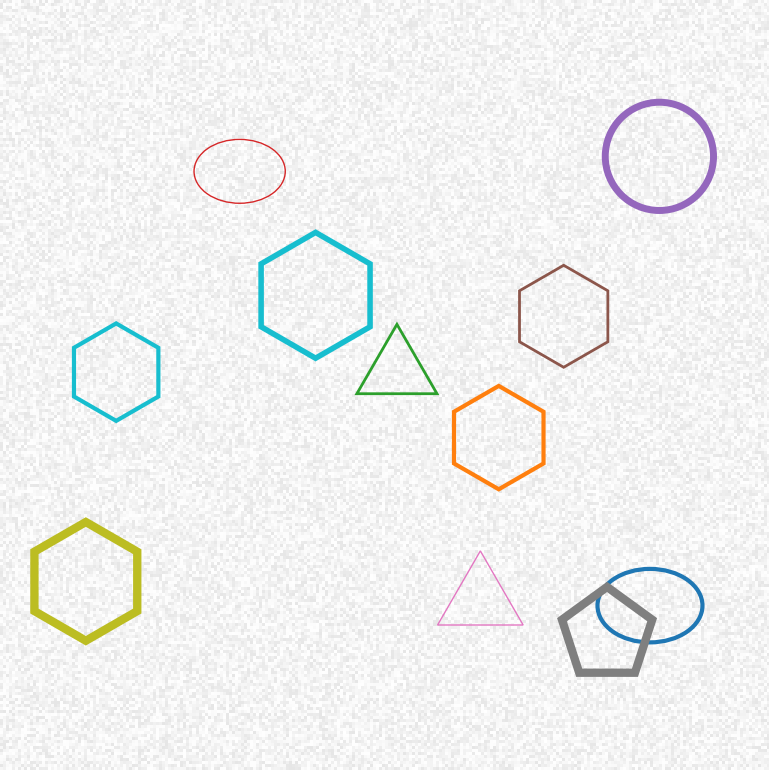[{"shape": "oval", "thickness": 1.5, "radius": 0.34, "center": [0.844, 0.213]}, {"shape": "hexagon", "thickness": 1.5, "radius": 0.34, "center": [0.648, 0.432]}, {"shape": "triangle", "thickness": 1, "radius": 0.3, "center": [0.516, 0.519]}, {"shape": "oval", "thickness": 0.5, "radius": 0.3, "center": [0.311, 0.777]}, {"shape": "circle", "thickness": 2.5, "radius": 0.35, "center": [0.856, 0.797]}, {"shape": "hexagon", "thickness": 1, "radius": 0.33, "center": [0.732, 0.589]}, {"shape": "triangle", "thickness": 0.5, "radius": 0.32, "center": [0.624, 0.22]}, {"shape": "pentagon", "thickness": 3, "radius": 0.31, "center": [0.788, 0.176]}, {"shape": "hexagon", "thickness": 3, "radius": 0.39, "center": [0.111, 0.245]}, {"shape": "hexagon", "thickness": 1.5, "radius": 0.32, "center": [0.151, 0.517]}, {"shape": "hexagon", "thickness": 2, "radius": 0.41, "center": [0.41, 0.616]}]